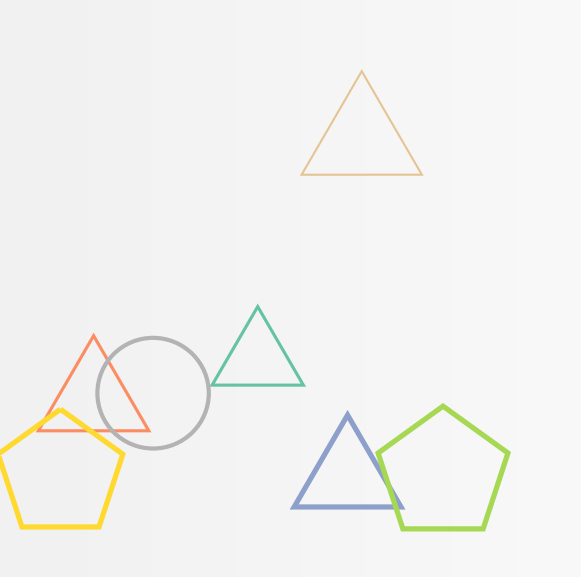[{"shape": "triangle", "thickness": 1.5, "radius": 0.45, "center": [0.443, 0.378]}, {"shape": "triangle", "thickness": 1.5, "radius": 0.55, "center": [0.161, 0.308]}, {"shape": "triangle", "thickness": 2.5, "radius": 0.53, "center": [0.598, 0.174]}, {"shape": "pentagon", "thickness": 2.5, "radius": 0.59, "center": [0.762, 0.178]}, {"shape": "pentagon", "thickness": 2.5, "radius": 0.56, "center": [0.104, 0.178]}, {"shape": "triangle", "thickness": 1, "radius": 0.6, "center": [0.622, 0.756]}, {"shape": "circle", "thickness": 2, "radius": 0.48, "center": [0.263, 0.318]}]